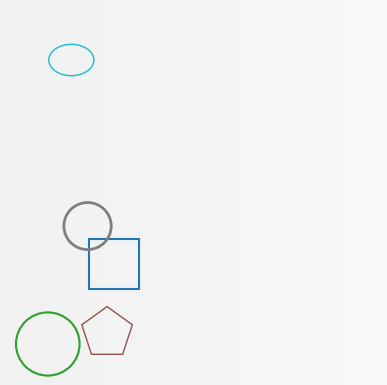[{"shape": "square", "thickness": 1.5, "radius": 0.32, "center": [0.294, 0.315]}, {"shape": "circle", "thickness": 1.5, "radius": 0.41, "center": [0.123, 0.107]}, {"shape": "pentagon", "thickness": 1, "radius": 0.34, "center": [0.276, 0.135]}, {"shape": "circle", "thickness": 2, "radius": 0.31, "center": [0.226, 0.413]}, {"shape": "oval", "thickness": 1, "radius": 0.29, "center": [0.184, 0.844]}]